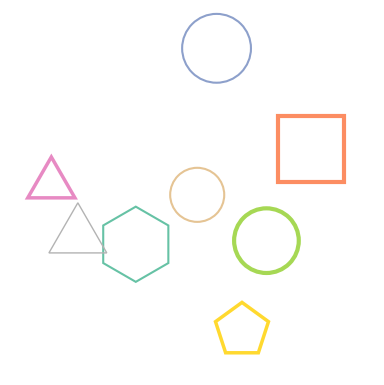[{"shape": "hexagon", "thickness": 1.5, "radius": 0.49, "center": [0.353, 0.366]}, {"shape": "square", "thickness": 3, "radius": 0.43, "center": [0.808, 0.614]}, {"shape": "circle", "thickness": 1.5, "radius": 0.45, "center": [0.562, 0.875]}, {"shape": "triangle", "thickness": 2.5, "radius": 0.35, "center": [0.133, 0.521]}, {"shape": "circle", "thickness": 3, "radius": 0.42, "center": [0.692, 0.375]}, {"shape": "pentagon", "thickness": 2.5, "radius": 0.36, "center": [0.629, 0.142]}, {"shape": "circle", "thickness": 1.5, "radius": 0.35, "center": [0.512, 0.494]}, {"shape": "triangle", "thickness": 1, "radius": 0.43, "center": [0.202, 0.386]}]